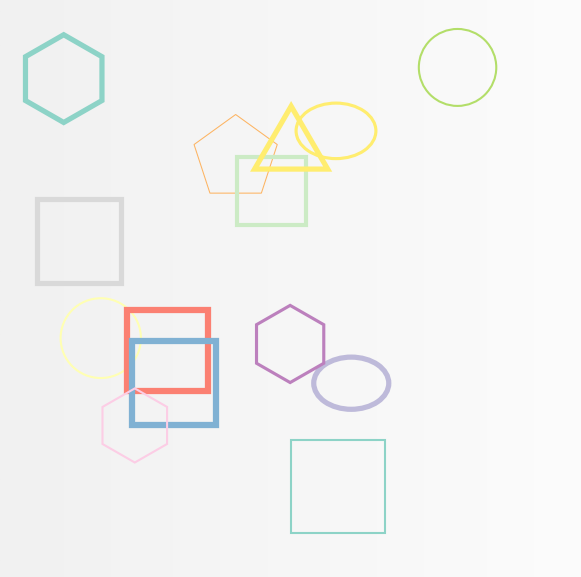[{"shape": "square", "thickness": 1, "radius": 0.4, "center": [0.582, 0.156]}, {"shape": "hexagon", "thickness": 2.5, "radius": 0.38, "center": [0.11, 0.863]}, {"shape": "circle", "thickness": 1, "radius": 0.35, "center": [0.173, 0.414]}, {"shape": "oval", "thickness": 2.5, "radius": 0.32, "center": [0.604, 0.336]}, {"shape": "square", "thickness": 3, "radius": 0.35, "center": [0.288, 0.392]}, {"shape": "square", "thickness": 3, "radius": 0.36, "center": [0.299, 0.337]}, {"shape": "pentagon", "thickness": 0.5, "radius": 0.38, "center": [0.405, 0.726]}, {"shape": "circle", "thickness": 1, "radius": 0.33, "center": [0.787, 0.882]}, {"shape": "hexagon", "thickness": 1, "radius": 0.32, "center": [0.232, 0.262]}, {"shape": "square", "thickness": 2.5, "radius": 0.36, "center": [0.136, 0.582]}, {"shape": "hexagon", "thickness": 1.5, "radius": 0.33, "center": [0.499, 0.404]}, {"shape": "square", "thickness": 2, "radius": 0.29, "center": [0.467, 0.668]}, {"shape": "oval", "thickness": 1.5, "radius": 0.34, "center": [0.578, 0.773]}, {"shape": "triangle", "thickness": 2.5, "radius": 0.36, "center": [0.501, 0.743]}]